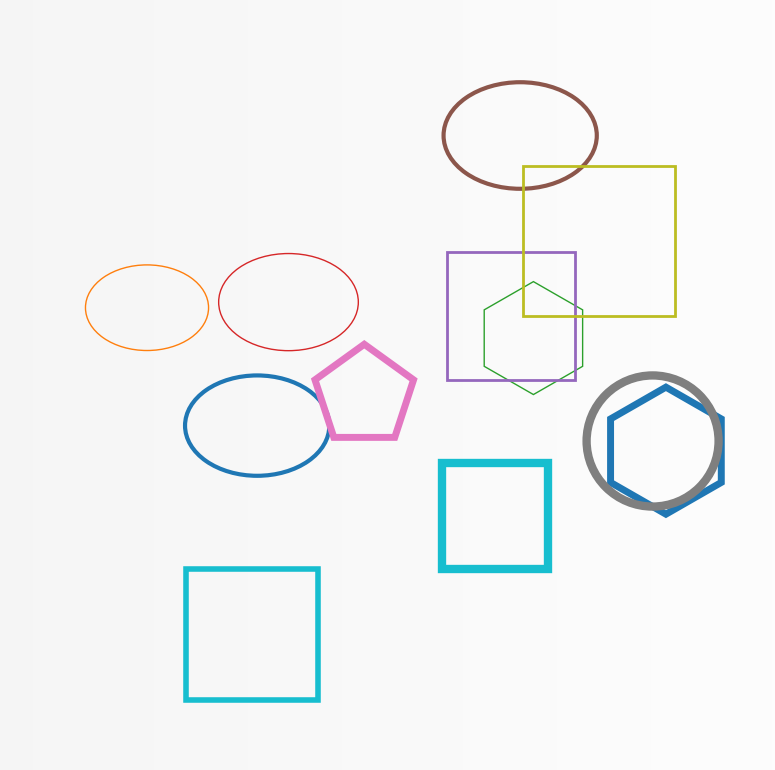[{"shape": "hexagon", "thickness": 2.5, "radius": 0.41, "center": [0.859, 0.415]}, {"shape": "oval", "thickness": 1.5, "radius": 0.47, "center": [0.332, 0.447]}, {"shape": "oval", "thickness": 0.5, "radius": 0.4, "center": [0.19, 0.6]}, {"shape": "hexagon", "thickness": 0.5, "radius": 0.37, "center": [0.688, 0.561]}, {"shape": "oval", "thickness": 0.5, "radius": 0.45, "center": [0.372, 0.608]}, {"shape": "square", "thickness": 1, "radius": 0.42, "center": [0.659, 0.589]}, {"shape": "oval", "thickness": 1.5, "radius": 0.49, "center": [0.671, 0.824]}, {"shape": "pentagon", "thickness": 2.5, "radius": 0.33, "center": [0.47, 0.486]}, {"shape": "circle", "thickness": 3, "radius": 0.43, "center": [0.842, 0.427]}, {"shape": "square", "thickness": 1, "radius": 0.49, "center": [0.773, 0.687]}, {"shape": "square", "thickness": 2, "radius": 0.42, "center": [0.325, 0.176]}, {"shape": "square", "thickness": 3, "radius": 0.34, "center": [0.639, 0.329]}]